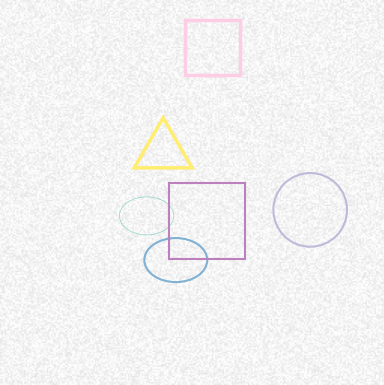[{"shape": "oval", "thickness": 0.5, "radius": 0.35, "center": [0.381, 0.439]}, {"shape": "circle", "thickness": 1.5, "radius": 0.48, "center": [0.806, 0.455]}, {"shape": "oval", "thickness": 1.5, "radius": 0.41, "center": [0.457, 0.324]}, {"shape": "square", "thickness": 2.5, "radius": 0.35, "center": [0.552, 0.876]}, {"shape": "square", "thickness": 1.5, "radius": 0.49, "center": [0.538, 0.426]}, {"shape": "triangle", "thickness": 2.5, "radius": 0.43, "center": [0.424, 0.607]}]